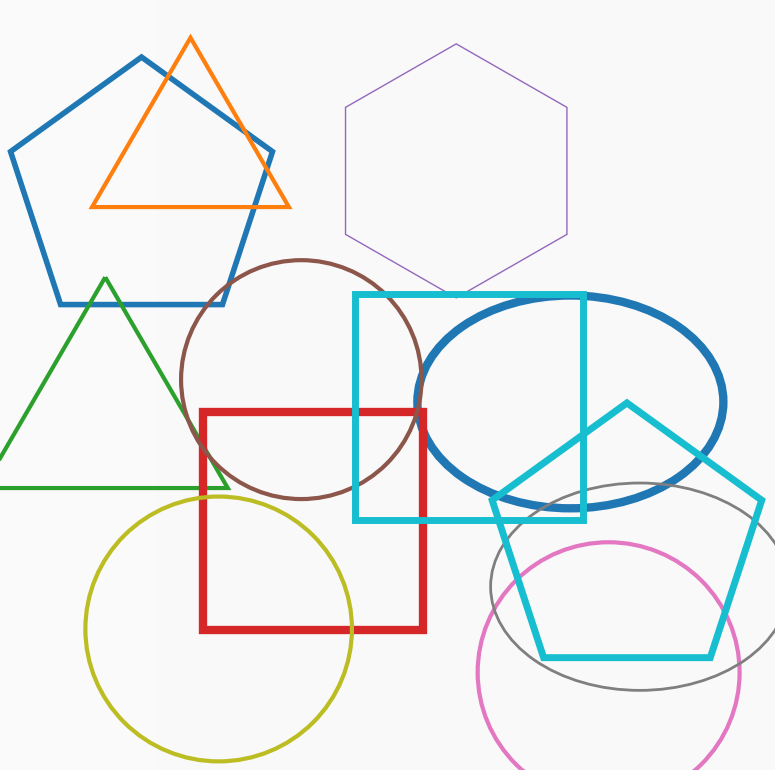[{"shape": "pentagon", "thickness": 2, "radius": 0.89, "center": [0.183, 0.748]}, {"shape": "oval", "thickness": 3, "radius": 0.99, "center": [0.736, 0.478]}, {"shape": "triangle", "thickness": 1.5, "radius": 0.73, "center": [0.246, 0.804]}, {"shape": "triangle", "thickness": 1.5, "radius": 0.91, "center": [0.136, 0.457]}, {"shape": "square", "thickness": 3, "radius": 0.71, "center": [0.404, 0.324]}, {"shape": "hexagon", "thickness": 0.5, "radius": 0.82, "center": [0.589, 0.778]}, {"shape": "circle", "thickness": 1.5, "radius": 0.78, "center": [0.389, 0.507]}, {"shape": "circle", "thickness": 1.5, "radius": 0.84, "center": [0.785, 0.127]}, {"shape": "oval", "thickness": 1, "radius": 0.96, "center": [0.825, 0.238]}, {"shape": "circle", "thickness": 1.5, "radius": 0.86, "center": [0.282, 0.183]}, {"shape": "square", "thickness": 2.5, "radius": 0.73, "center": [0.605, 0.472]}, {"shape": "pentagon", "thickness": 2.5, "radius": 0.91, "center": [0.809, 0.294]}]